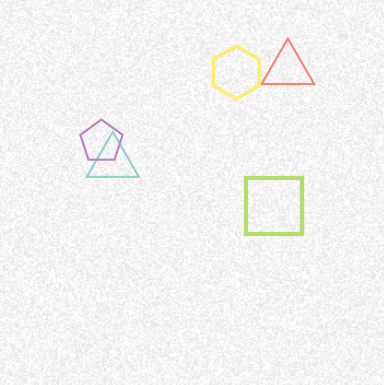[{"shape": "triangle", "thickness": 1.5, "radius": 0.39, "center": [0.293, 0.58]}, {"shape": "triangle", "thickness": 1.5, "radius": 0.39, "center": [0.748, 0.821]}, {"shape": "square", "thickness": 3, "radius": 0.36, "center": [0.711, 0.465]}, {"shape": "pentagon", "thickness": 1.5, "radius": 0.29, "center": [0.264, 0.632]}, {"shape": "hexagon", "thickness": 2.5, "radius": 0.34, "center": [0.614, 0.812]}]